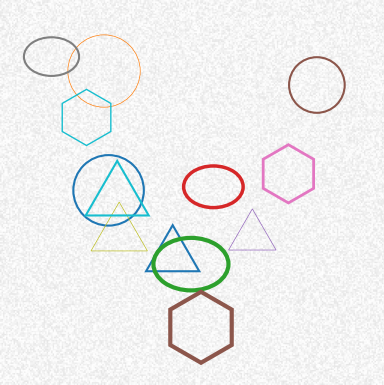[{"shape": "circle", "thickness": 1.5, "radius": 0.46, "center": [0.282, 0.506]}, {"shape": "triangle", "thickness": 1.5, "radius": 0.4, "center": [0.449, 0.335]}, {"shape": "circle", "thickness": 0.5, "radius": 0.47, "center": [0.27, 0.816]}, {"shape": "oval", "thickness": 3, "radius": 0.49, "center": [0.496, 0.314]}, {"shape": "oval", "thickness": 2.5, "radius": 0.39, "center": [0.554, 0.515]}, {"shape": "triangle", "thickness": 0.5, "radius": 0.36, "center": [0.655, 0.386]}, {"shape": "hexagon", "thickness": 3, "radius": 0.46, "center": [0.522, 0.15]}, {"shape": "circle", "thickness": 1.5, "radius": 0.36, "center": [0.823, 0.779]}, {"shape": "hexagon", "thickness": 2, "radius": 0.38, "center": [0.749, 0.549]}, {"shape": "oval", "thickness": 1.5, "radius": 0.36, "center": [0.134, 0.853]}, {"shape": "triangle", "thickness": 0.5, "radius": 0.42, "center": [0.31, 0.391]}, {"shape": "hexagon", "thickness": 1, "radius": 0.36, "center": [0.225, 0.695]}, {"shape": "triangle", "thickness": 1.5, "radius": 0.47, "center": [0.304, 0.488]}]